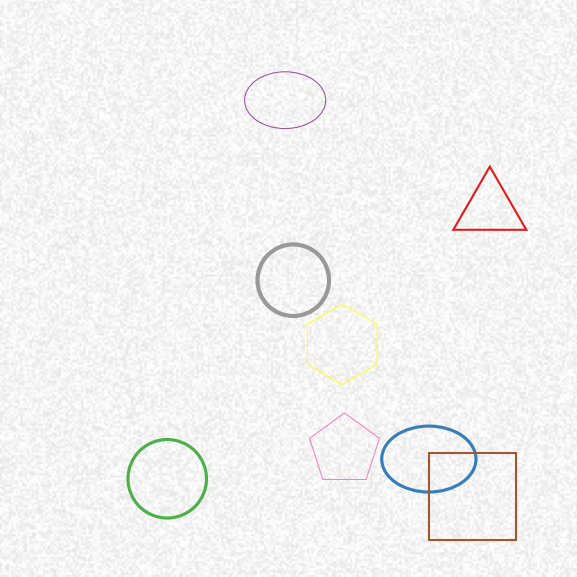[{"shape": "triangle", "thickness": 1, "radius": 0.36, "center": [0.848, 0.638]}, {"shape": "oval", "thickness": 1.5, "radius": 0.41, "center": [0.743, 0.204]}, {"shape": "circle", "thickness": 1.5, "radius": 0.34, "center": [0.29, 0.17]}, {"shape": "oval", "thickness": 0.5, "radius": 0.35, "center": [0.494, 0.826]}, {"shape": "hexagon", "thickness": 0.5, "radius": 0.35, "center": [0.593, 0.403]}, {"shape": "square", "thickness": 1, "radius": 0.38, "center": [0.818, 0.139]}, {"shape": "pentagon", "thickness": 0.5, "radius": 0.32, "center": [0.597, 0.22]}, {"shape": "circle", "thickness": 2, "radius": 0.31, "center": [0.508, 0.514]}]